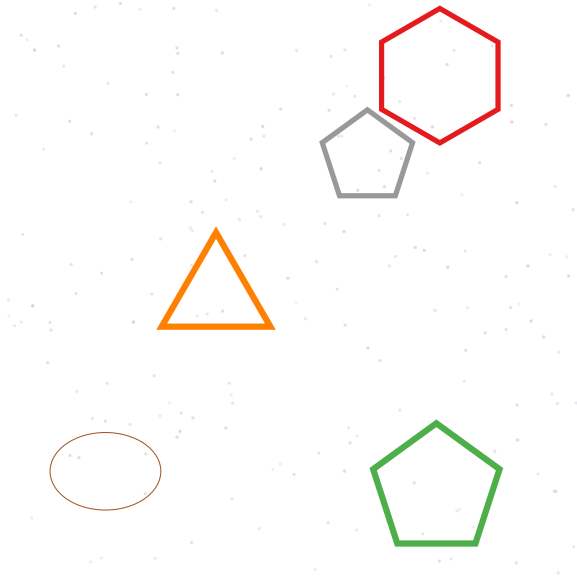[{"shape": "hexagon", "thickness": 2.5, "radius": 0.58, "center": [0.762, 0.868]}, {"shape": "pentagon", "thickness": 3, "radius": 0.58, "center": [0.756, 0.151]}, {"shape": "triangle", "thickness": 3, "radius": 0.54, "center": [0.374, 0.488]}, {"shape": "oval", "thickness": 0.5, "radius": 0.48, "center": [0.183, 0.183]}, {"shape": "pentagon", "thickness": 2.5, "radius": 0.41, "center": [0.636, 0.727]}]